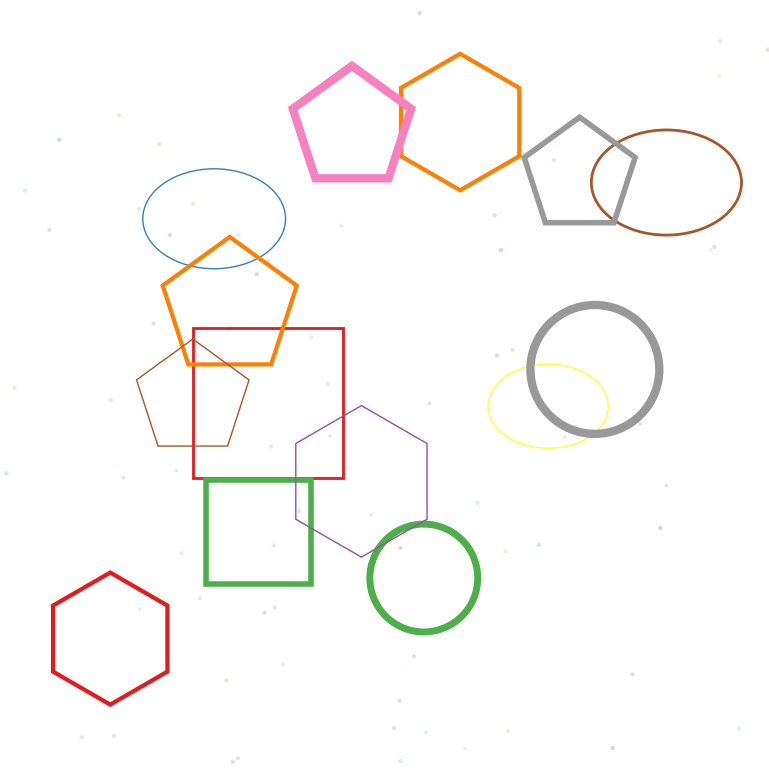[{"shape": "square", "thickness": 1, "radius": 0.49, "center": [0.348, 0.477]}, {"shape": "hexagon", "thickness": 1.5, "radius": 0.43, "center": [0.143, 0.171]}, {"shape": "oval", "thickness": 0.5, "radius": 0.46, "center": [0.278, 0.716]}, {"shape": "square", "thickness": 2, "radius": 0.34, "center": [0.336, 0.309]}, {"shape": "circle", "thickness": 2.5, "radius": 0.35, "center": [0.55, 0.249]}, {"shape": "hexagon", "thickness": 0.5, "radius": 0.49, "center": [0.469, 0.375]}, {"shape": "pentagon", "thickness": 1.5, "radius": 0.46, "center": [0.298, 0.601]}, {"shape": "hexagon", "thickness": 1.5, "radius": 0.44, "center": [0.598, 0.842]}, {"shape": "oval", "thickness": 0.5, "radius": 0.39, "center": [0.712, 0.472]}, {"shape": "pentagon", "thickness": 0.5, "radius": 0.38, "center": [0.25, 0.483]}, {"shape": "oval", "thickness": 1, "radius": 0.49, "center": [0.865, 0.763]}, {"shape": "pentagon", "thickness": 3, "radius": 0.4, "center": [0.457, 0.834]}, {"shape": "circle", "thickness": 3, "radius": 0.42, "center": [0.773, 0.52]}, {"shape": "pentagon", "thickness": 2, "radius": 0.38, "center": [0.753, 0.772]}]